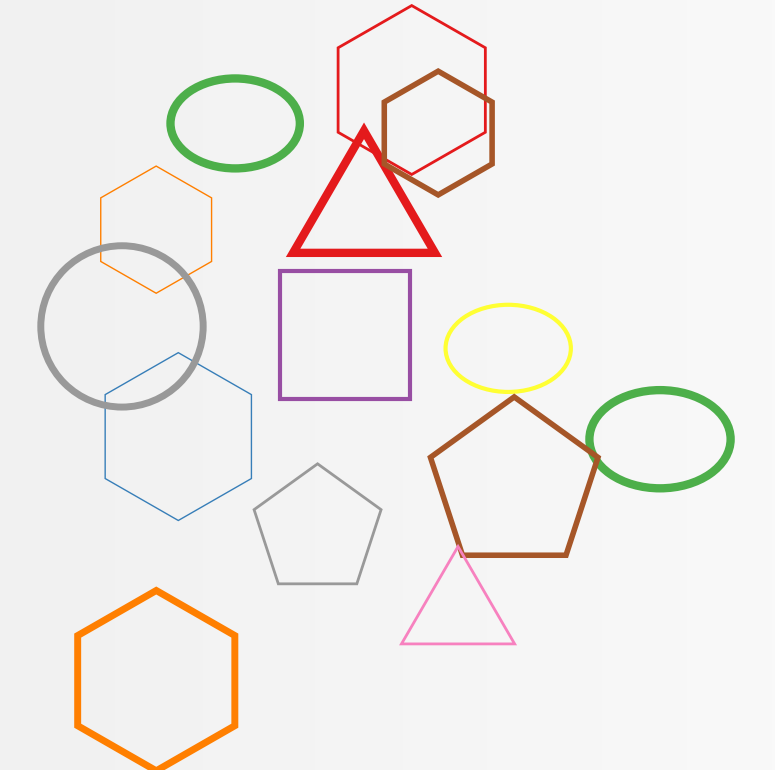[{"shape": "hexagon", "thickness": 1, "radius": 0.55, "center": [0.531, 0.883]}, {"shape": "triangle", "thickness": 3, "radius": 0.53, "center": [0.47, 0.724]}, {"shape": "hexagon", "thickness": 0.5, "radius": 0.54, "center": [0.23, 0.433]}, {"shape": "oval", "thickness": 3, "radius": 0.42, "center": [0.303, 0.84]}, {"shape": "oval", "thickness": 3, "radius": 0.46, "center": [0.852, 0.43]}, {"shape": "square", "thickness": 1.5, "radius": 0.42, "center": [0.445, 0.565]}, {"shape": "hexagon", "thickness": 0.5, "radius": 0.41, "center": [0.201, 0.702]}, {"shape": "hexagon", "thickness": 2.5, "radius": 0.59, "center": [0.202, 0.116]}, {"shape": "oval", "thickness": 1.5, "radius": 0.4, "center": [0.656, 0.548]}, {"shape": "pentagon", "thickness": 2, "radius": 0.57, "center": [0.664, 0.371]}, {"shape": "hexagon", "thickness": 2, "radius": 0.4, "center": [0.565, 0.827]}, {"shape": "triangle", "thickness": 1, "radius": 0.42, "center": [0.591, 0.206]}, {"shape": "pentagon", "thickness": 1, "radius": 0.43, "center": [0.41, 0.311]}, {"shape": "circle", "thickness": 2.5, "radius": 0.52, "center": [0.157, 0.576]}]